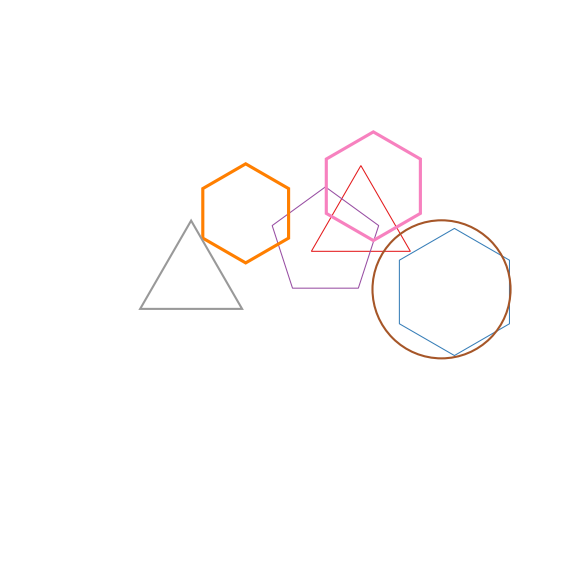[{"shape": "triangle", "thickness": 0.5, "radius": 0.49, "center": [0.625, 0.613]}, {"shape": "hexagon", "thickness": 0.5, "radius": 0.55, "center": [0.787, 0.494]}, {"shape": "pentagon", "thickness": 0.5, "radius": 0.48, "center": [0.564, 0.579]}, {"shape": "hexagon", "thickness": 1.5, "radius": 0.43, "center": [0.425, 0.63]}, {"shape": "circle", "thickness": 1, "radius": 0.6, "center": [0.765, 0.498]}, {"shape": "hexagon", "thickness": 1.5, "radius": 0.47, "center": [0.646, 0.677]}, {"shape": "triangle", "thickness": 1, "radius": 0.51, "center": [0.331, 0.515]}]